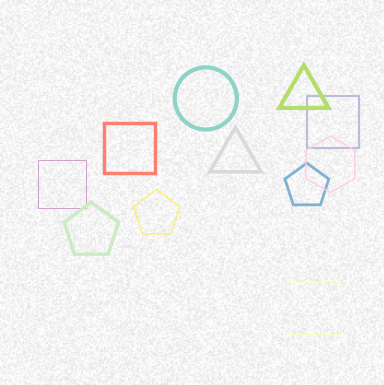[{"shape": "circle", "thickness": 3, "radius": 0.4, "center": [0.535, 0.744]}, {"shape": "square", "thickness": 0.5, "radius": 0.33, "center": [0.818, 0.2]}, {"shape": "square", "thickness": 1.5, "radius": 0.34, "center": [0.865, 0.684]}, {"shape": "square", "thickness": 2.5, "radius": 0.33, "center": [0.337, 0.616]}, {"shape": "pentagon", "thickness": 2, "radius": 0.3, "center": [0.797, 0.516]}, {"shape": "triangle", "thickness": 3, "radius": 0.37, "center": [0.789, 0.757]}, {"shape": "hexagon", "thickness": 1, "radius": 0.37, "center": [0.858, 0.573]}, {"shape": "triangle", "thickness": 2.5, "radius": 0.39, "center": [0.612, 0.592]}, {"shape": "square", "thickness": 0.5, "radius": 0.31, "center": [0.162, 0.522]}, {"shape": "pentagon", "thickness": 2.5, "radius": 0.37, "center": [0.237, 0.4]}, {"shape": "pentagon", "thickness": 1, "radius": 0.32, "center": [0.407, 0.444]}]